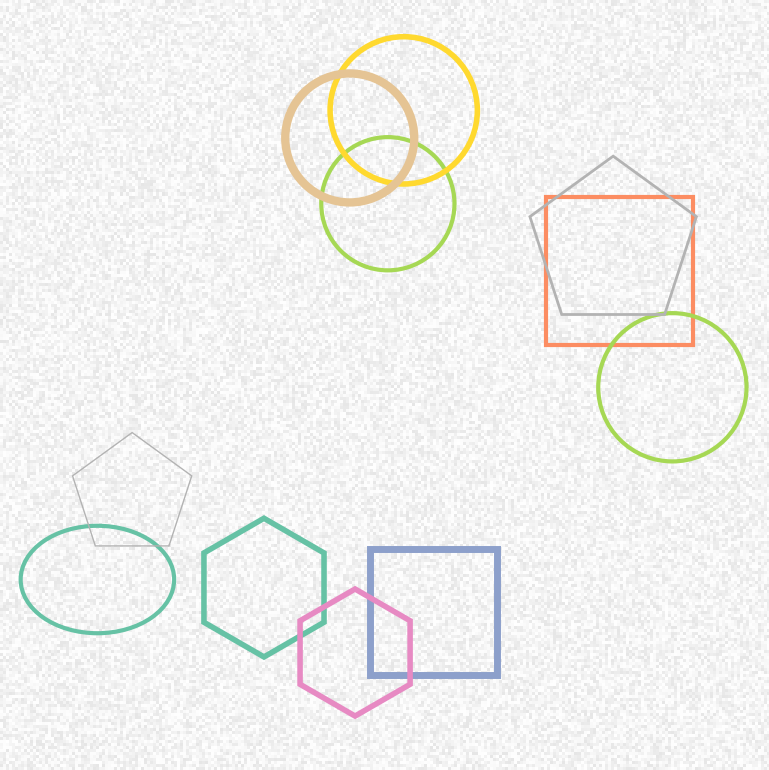[{"shape": "oval", "thickness": 1.5, "radius": 0.5, "center": [0.127, 0.247]}, {"shape": "hexagon", "thickness": 2, "radius": 0.45, "center": [0.343, 0.237]}, {"shape": "square", "thickness": 1.5, "radius": 0.48, "center": [0.805, 0.648]}, {"shape": "square", "thickness": 2.5, "radius": 0.41, "center": [0.563, 0.205]}, {"shape": "hexagon", "thickness": 2, "radius": 0.41, "center": [0.461, 0.153]}, {"shape": "circle", "thickness": 1.5, "radius": 0.48, "center": [0.873, 0.497]}, {"shape": "circle", "thickness": 1.5, "radius": 0.43, "center": [0.504, 0.735]}, {"shape": "circle", "thickness": 2, "radius": 0.48, "center": [0.524, 0.857]}, {"shape": "circle", "thickness": 3, "radius": 0.42, "center": [0.454, 0.821]}, {"shape": "pentagon", "thickness": 1, "radius": 0.57, "center": [0.796, 0.684]}, {"shape": "pentagon", "thickness": 0.5, "radius": 0.41, "center": [0.172, 0.357]}]